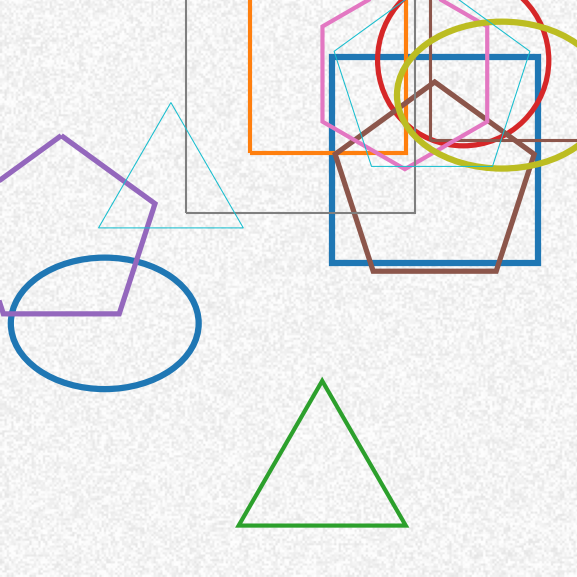[{"shape": "square", "thickness": 3, "radius": 0.89, "center": [0.754, 0.721]}, {"shape": "oval", "thickness": 3, "radius": 0.81, "center": [0.181, 0.439]}, {"shape": "square", "thickness": 2, "radius": 0.68, "center": [0.569, 0.869]}, {"shape": "triangle", "thickness": 2, "radius": 0.84, "center": [0.558, 0.173]}, {"shape": "circle", "thickness": 2.5, "radius": 0.74, "center": [0.802, 0.895]}, {"shape": "pentagon", "thickness": 2.5, "radius": 0.85, "center": [0.106, 0.594]}, {"shape": "pentagon", "thickness": 2.5, "radius": 0.91, "center": [0.753, 0.676]}, {"shape": "square", "thickness": 1.5, "radius": 0.67, "center": [0.879, 0.89]}, {"shape": "hexagon", "thickness": 2, "radius": 0.82, "center": [0.701, 0.871]}, {"shape": "square", "thickness": 1, "radius": 0.99, "center": [0.52, 0.828]}, {"shape": "oval", "thickness": 3, "radius": 0.91, "center": [0.869, 0.834]}, {"shape": "triangle", "thickness": 0.5, "radius": 0.72, "center": [0.296, 0.677]}, {"shape": "pentagon", "thickness": 0.5, "radius": 0.89, "center": [0.748, 0.855]}]